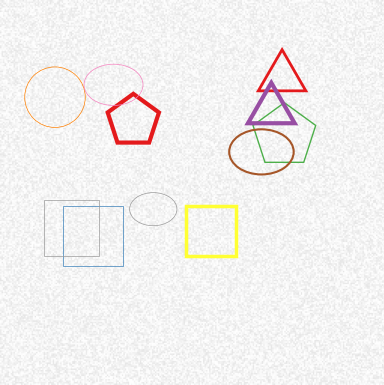[{"shape": "pentagon", "thickness": 3, "radius": 0.35, "center": [0.346, 0.686]}, {"shape": "triangle", "thickness": 2, "radius": 0.36, "center": [0.733, 0.8]}, {"shape": "square", "thickness": 0.5, "radius": 0.39, "center": [0.242, 0.388]}, {"shape": "pentagon", "thickness": 1, "radius": 0.43, "center": [0.739, 0.648]}, {"shape": "triangle", "thickness": 3, "radius": 0.35, "center": [0.705, 0.715]}, {"shape": "circle", "thickness": 0.5, "radius": 0.39, "center": [0.143, 0.748]}, {"shape": "square", "thickness": 2.5, "radius": 0.33, "center": [0.548, 0.4]}, {"shape": "oval", "thickness": 1.5, "radius": 0.42, "center": [0.679, 0.606]}, {"shape": "oval", "thickness": 0.5, "radius": 0.38, "center": [0.295, 0.78]}, {"shape": "square", "thickness": 0.5, "radius": 0.36, "center": [0.186, 0.408]}, {"shape": "oval", "thickness": 0.5, "radius": 0.31, "center": [0.398, 0.457]}]